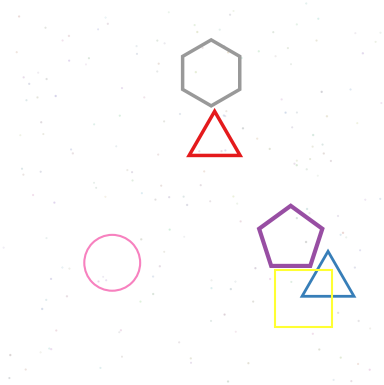[{"shape": "triangle", "thickness": 2.5, "radius": 0.38, "center": [0.557, 0.634]}, {"shape": "triangle", "thickness": 2, "radius": 0.39, "center": [0.852, 0.269]}, {"shape": "pentagon", "thickness": 3, "radius": 0.43, "center": [0.755, 0.379]}, {"shape": "square", "thickness": 1.5, "radius": 0.37, "center": [0.789, 0.224]}, {"shape": "circle", "thickness": 1.5, "radius": 0.36, "center": [0.292, 0.317]}, {"shape": "hexagon", "thickness": 2.5, "radius": 0.43, "center": [0.549, 0.811]}]